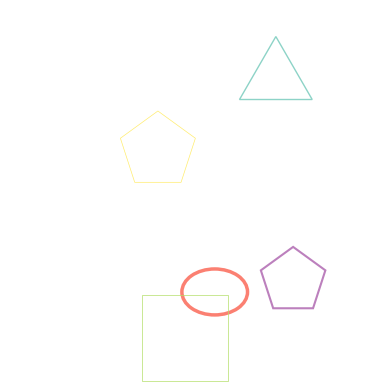[{"shape": "triangle", "thickness": 1, "radius": 0.54, "center": [0.716, 0.796]}, {"shape": "oval", "thickness": 2.5, "radius": 0.43, "center": [0.558, 0.242]}, {"shape": "square", "thickness": 0.5, "radius": 0.56, "center": [0.479, 0.123]}, {"shape": "pentagon", "thickness": 1.5, "radius": 0.44, "center": [0.761, 0.271]}, {"shape": "pentagon", "thickness": 0.5, "radius": 0.51, "center": [0.41, 0.609]}]